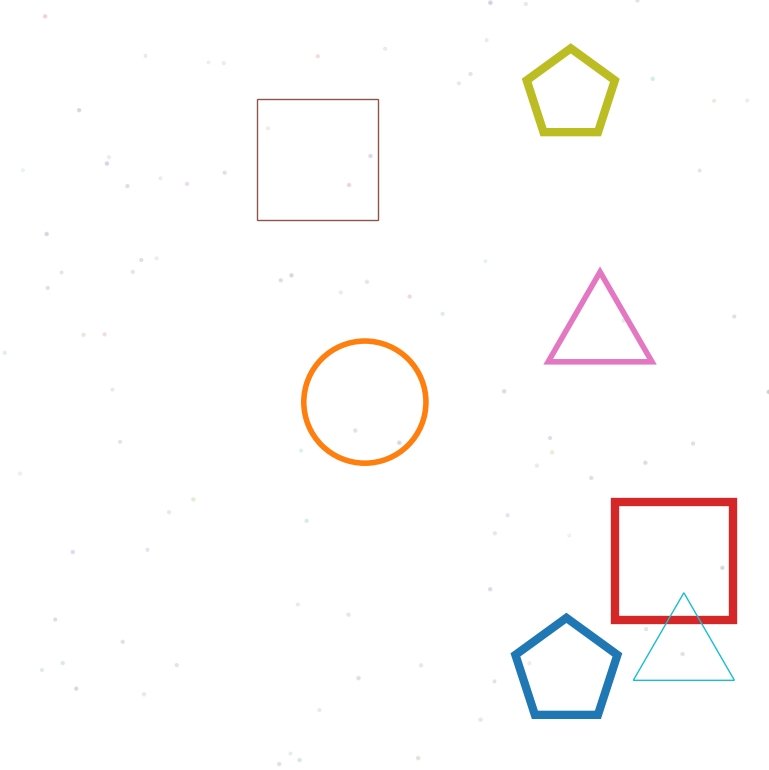[{"shape": "pentagon", "thickness": 3, "radius": 0.35, "center": [0.736, 0.128]}, {"shape": "circle", "thickness": 2, "radius": 0.4, "center": [0.474, 0.478]}, {"shape": "square", "thickness": 3, "radius": 0.38, "center": [0.875, 0.272]}, {"shape": "square", "thickness": 0.5, "radius": 0.39, "center": [0.412, 0.793]}, {"shape": "triangle", "thickness": 2, "radius": 0.39, "center": [0.779, 0.569]}, {"shape": "pentagon", "thickness": 3, "radius": 0.3, "center": [0.741, 0.877]}, {"shape": "triangle", "thickness": 0.5, "radius": 0.38, "center": [0.888, 0.154]}]